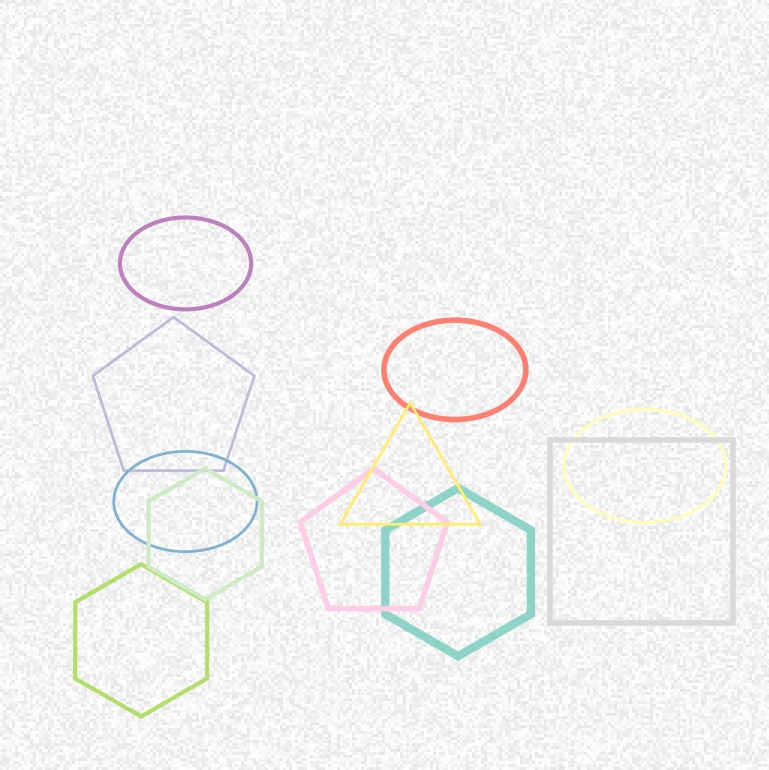[{"shape": "hexagon", "thickness": 3, "radius": 0.55, "center": [0.595, 0.257]}, {"shape": "oval", "thickness": 1, "radius": 0.53, "center": [0.838, 0.395]}, {"shape": "pentagon", "thickness": 1, "radius": 0.55, "center": [0.225, 0.478]}, {"shape": "oval", "thickness": 2, "radius": 0.46, "center": [0.591, 0.52]}, {"shape": "oval", "thickness": 1, "radius": 0.47, "center": [0.241, 0.349]}, {"shape": "hexagon", "thickness": 1.5, "radius": 0.49, "center": [0.183, 0.168]}, {"shape": "pentagon", "thickness": 2, "radius": 0.5, "center": [0.486, 0.291]}, {"shape": "square", "thickness": 2, "radius": 0.59, "center": [0.833, 0.309]}, {"shape": "oval", "thickness": 1.5, "radius": 0.43, "center": [0.241, 0.658]}, {"shape": "hexagon", "thickness": 1.5, "radius": 0.42, "center": [0.267, 0.307]}, {"shape": "triangle", "thickness": 1, "radius": 0.53, "center": [0.533, 0.372]}]